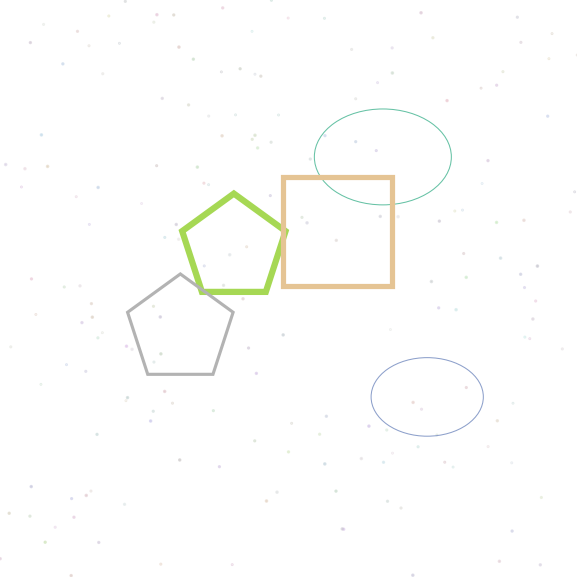[{"shape": "oval", "thickness": 0.5, "radius": 0.59, "center": [0.663, 0.727]}, {"shape": "oval", "thickness": 0.5, "radius": 0.49, "center": [0.74, 0.312]}, {"shape": "pentagon", "thickness": 3, "radius": 0.47, "center": [0.405, 0.57]}, {"shape": "square", "thickness": 2.5, "radius": 0.47, "center": [0.584, 0.599]}, {"shape": "pentagon", "thickness": 1.5, "radius": 0.48, "center": [0.312, 0.429]}]